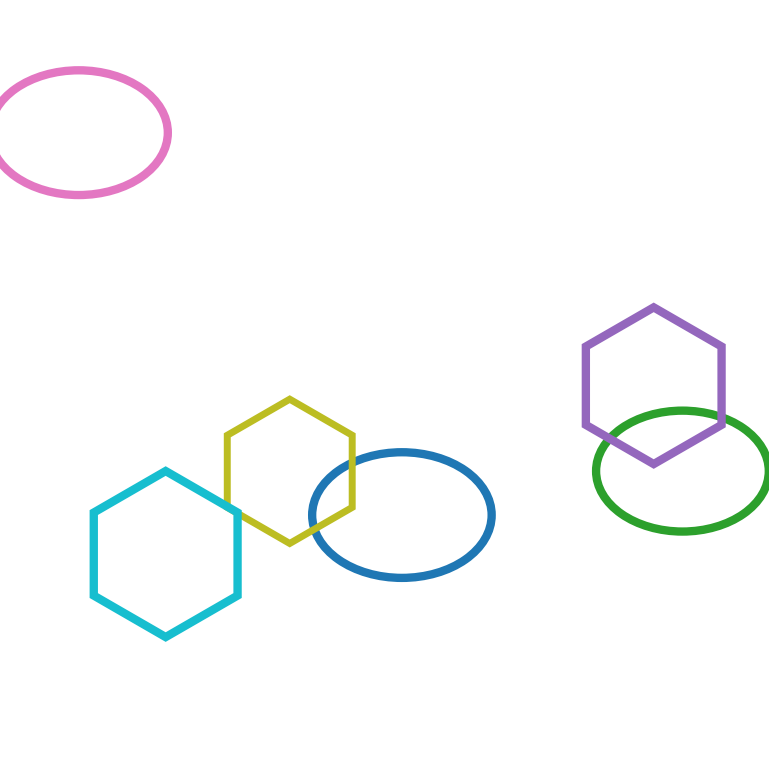[{"shape": "oval", "thickness": 3, "radius": 0.58, "center": [0.522, 0.331]}, {"shape": "oval", "thickness": 3, "radius": 0.56, "center": [0.886, 0.388]}, {"shape": "hexagon", "thickness": 3, "radius": 0.51, "center": [0.849, 0.499]}, {"shape": "oval", "thickness": 3, "radius": 0.58, "center": [0.102, 0.828]}, {"shape": "hexagon", "thickness": 2.5, "radius": 0.47, "center": [0.376, 0.388]}, {"shape": "hexagon", "thickness": 3, "radius": 0.54, "center": [0.215, 0.28]}]